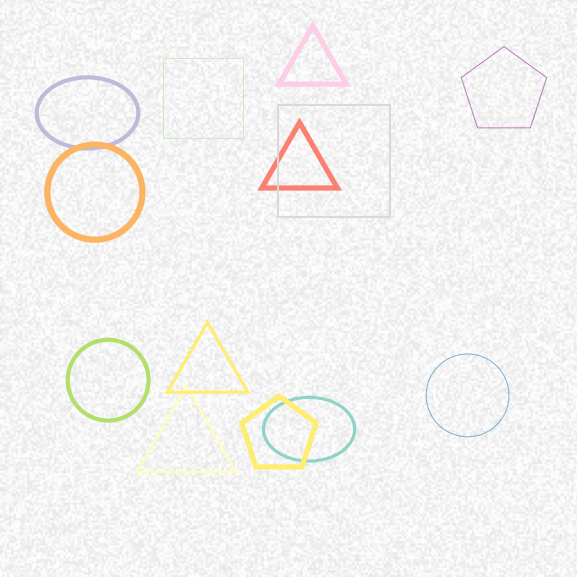[{"shape": "oval", "thickness": 1.5, "radius": 0.39, "center": [0.535, 0.256]}, {"shape": "triangle", "thickness": 1, "radius": 0.49, "center": [0.323, 0.232]}, {"shape": "oval", "thickness": 2, "radius": 0.44, "center": [0.152, 0.804]}, {"shape": "triangle", "thickness": 2.5, "radius": 0.38, "center": [0.519, 0.711]}, {"shape": "circle", "thickness": 0.5, "radius": 0.36, "center": [0.81, 0.314]}, {"shape": "circle", "thickness": 3, "radius": 0.41, "center": [0.164, 0.666]}, {"shape": "circle", "thickness": 2, "radius": 0.35, "center": [0.187, 0.341]}, {"shape": "triangle", "thickness": 2.5, "radius": 0.34, "center": [0.541, 0.887]}, {"shape": "square", "thickness": 1, "radius": 0.49, "center": [0.578, 0.72]}, {"shape": "pentagon", "thickness": 0.5, "radius": 0.39, "center": [0.873, 0.841]}, {"shape": "square", "thickness": 0.5, "radius": 0.35, "center": [0.352, 0.829]}, {"shape": "pentagon", "thickness": 2.5, "radius": 0.34, "center": [0.483, 0.245]}, {"shape": "triangle", "thickness": 1.5, "radius": 0.4, "center": [0.359, 0.36]}]